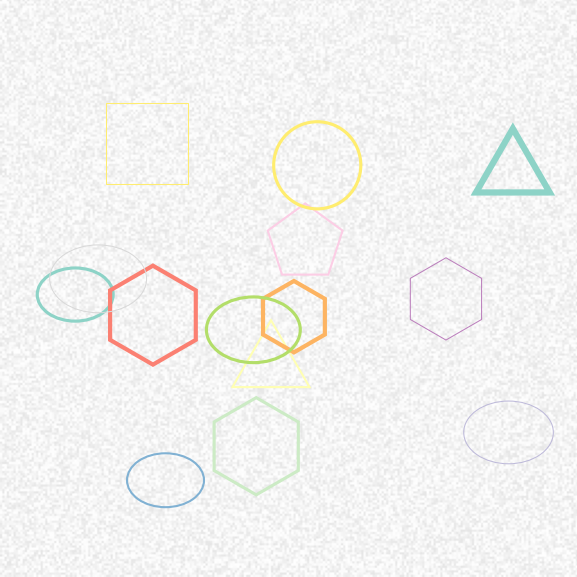[{"shape": "oval", "thickness": 1.5, "radius": 0.33, "center": [0.13, 0.489]}, {"shape": "triangle", "thickness": 3, "radius": 0.37, "center": [0.888, 0.703]}, {"shape": "triangle", "thickness": 1, "radius": 0.39, "center": [0.469, 0.367]}, {"shape": "oval", "thickness": 0.5, "radius": 0.39, "center": [0.881, 0.25]}, {"shape": "hexagon", "thickness": 2, "radius": 0.43, "center": [0.265, 0.453]}, {"shape": "oval", "thickness": 1, "radius": 0.33, "center": [0.287, 0.168]}, {"shape": "hexagon", "thickness": 2, "radius": 0.31, "center": [0.509, 0.451]}, {"shape": "oval", "thickness": 1.5, "radius": 0.41, "center": [0.439, 0.428]}, {"shape": "pentagon", "thickness": 1, "radius": 0.34, "center": [0.528, 0.579]}, {"shape": "oval", "thickness": 0.5, "radius": 0.42, "center": [0.17, 0.516]}, {"shape": "hexagon", "thickness": 0.5, "radius": 0.36, "center": [0.772, 0.482]}, {"shape": "hexagon", "thickness": 1.5, "radius": 0.42, "center": [0.444, 0.226]}, {"shape": "square", "thickness": 0.5, "radius": 0.35, "center": [0.254, 0.751]}, {"shape": "circle", "thickness": 1.5, "radius": 0.38, "center": [0.549, 0.713]}]